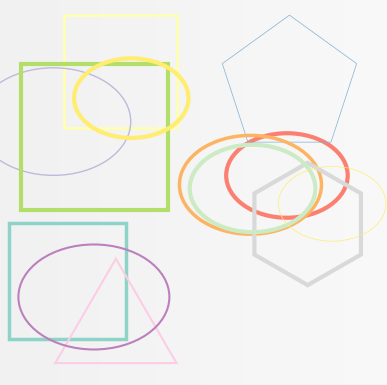[{"shape": "square", "thickness": 2.5, "radius": 0.76, "center": [0.173, 0.269]}, {"shape": "square", "thickness": 2, "radius": 0.73, "center": [0.311, 0.813]}, {"shape": "oval", "thickness": 1, "radius": 1.0, "center": [0.138, 0.684]}, {"shape": "oval", "thickness": 3, "radius": 0.78, "center": [0.74, 0.544]}, {"shape": "pentagon", "thickness": 0.5, "radius": 0.91, "center": [0.747, 0.778]}, {"shape": "oval", "thickness": 2.5, "radius": 0.92, "center": [0.646, 0.52]}, {"shape": "square", "thickness": 3, "radius": 0.95, "center": [0.243, 0.644]}, {"shape": "triangle", "thickness": 1.5, "radius": 0.9, "center": [0.299, 0.147]}, {"shape": "hexagon", "thickness": 3, "radius": 0.79, "center": [0.794, 0.418]}, {"shape": "oval", "thickness": 1.5, "radius": 0.97, "center": [0.242, 0.229]}, {"shape": "oval", "thickness": 3, "radius": 0.81, "center": [0.652, 0.511]}, {"shape": "oval", "thickness": 0.5, "radius": 0.69, "center": [0.857, 0.471]}, {"shape": "oval", "thickness": 3, "radius": 0.74, "center": [0.339, 0.745]}]